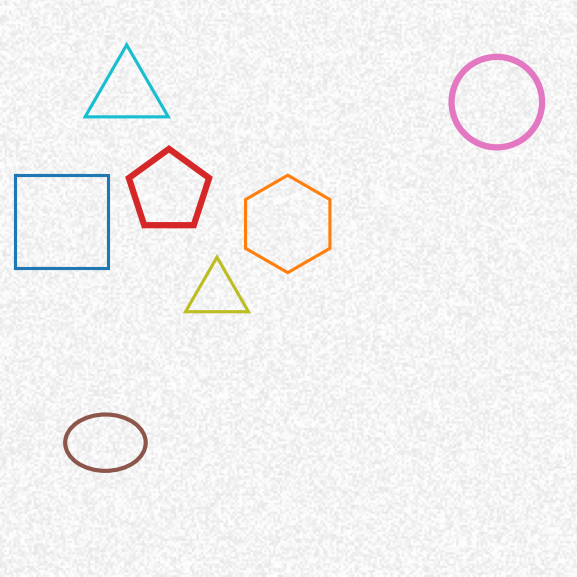[{"shape": "square", "thickness": 1.5, "radius": 0.4, "center": [0.106, 0.616]}, {"shape": "hexagon", "thickness": 1.5, "radius": 0.42, "center": [0.498, 0.611]}, {"shape": "pentagon", "thickness": 3, "radius": 0.37, "center": [0.293, 0.668]}, {"shape": "oval", "thickness": 2, "radius": 0.35, "center": [0.183, 0.233]}, {"shape": "circle", "thickness": 3, "radius": 0.39, "center": [0.86, 0.822]}, {"shape": "triangle", "thickness": 1.5, "radius": 0.31, "center": [0.376, 0.491]}, {"shape": "triangle", "thickness": 1.5, "radius": 0.42, "center": [0.219, 0.838]}]